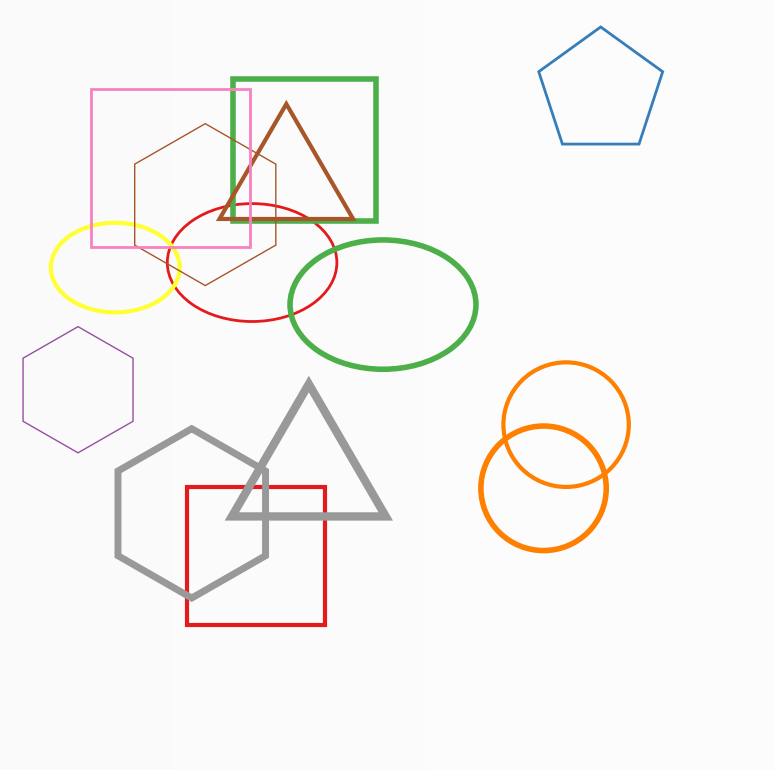[{"shape": "square", "thickness": 1.5, "radius": 0.45, "center": [0.33, 0.278]}, {"shape": "oval", "thickness": 1, "radius": 0.55, "center": [0.325, 0.659]}, {"shape": "pentagon", "thickness": 1, "radius": 0.42, "center": [0.775, 0.881]}, {"shape": "oval", "thickness": 2, "radius": 0.6, "center": [0.494, 0.604]}, {"shape": "square", "thickness": 2, "radius": 0.46, "center": [0.392, 0.805]}, {"shape": "hexagon", "thickness": 0.5, "radius": 0.41, "center": [0.101, 0.494]}, {"shape": "circle", "thickness": 2, "radius": 0.4, "center": [0.701, 0.366]}, {"shape": "circle", "thickness": 1.5, "radius": 0.4, "center": [0.73, 0.449]}, {"shape": "oval", "thickness": 1.5, "radius": 0.42, "center": [0.149, 0.652]}, {"shape": "hexagon", "thickness": 0.5, "radius": 0.53, "center": [0.265, 0.734]}, {"shape": "triangle", "thickness": 1.5, "radius": 0.5, "center": [0.369, 0.765]}, {"shape": "square", "thickness": 1, "radius": 0.51, "center": [0.22, 0.781]}, {"shape": "triangle", "thickness": 3, "radius": 0.57, "center": [0.398, 0.387]}, {"shape": "hexagon", "thickness": 2.5, "radius": 0.55, "center": [0.247, 0.333]}]